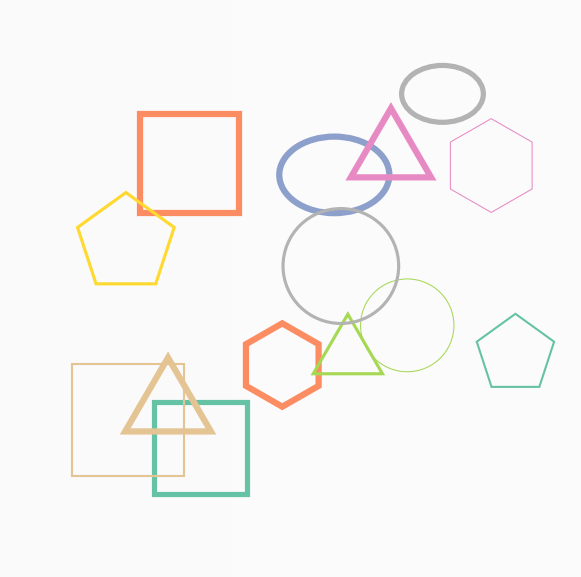[{"shape": "square", "thickness": 2.5, "radius": 0.4, "center": [0.345, 0.224]}, {"shape": "pentagon", "thickness": 1, "radius": 0.35, "center": [0.887, 0.386]}, {"shape": "hexagon", "thickness": 3, "radius": 0.36, "center": [0.486, 0.367]}, {"shape": "square", "thickness": 3, "radius": 0.43, "center": [0.326, 0.716]}, {"shape": "oval", "thickness": 3, "radius": 0.47, "center": [0.575, 0.696]}, {"shape": "triangle", "thickness": 3, "radius": 0.4, "center": [0.673, 0.732]}, {"shape": "hexagon", "thickness": 0.5, "radius": 0.41, "center": [0.845, 0.712]}, {"shape": "circle", "thickness": 0.5, "radius": 0.4, "center": [0.701, 0.436]}, {"shape": "triangle", "thickness": 1.5, "radius": 0.34, "center": [0.598, 0.386]}, {"shape": "pentagon", "thickness": 1.5, "radius": 0.44, "center": [0.217, 0.578]}, {"shape": "square", "thickness": 1, "radius": 0.48, "center": [0.22, 0.272]}, {"shape": "triangle", "thickness": 3, "radius": 0.43, "center": [0.289, 0.295]}, {"shape": "circle", "thickness": 1.5, "radius": 0.5, "center": [0.586, 0.539]}, {"shape": "oval", "thickness": 2.5, "radius": 0.35, "center": [0.761, 0.837]}]